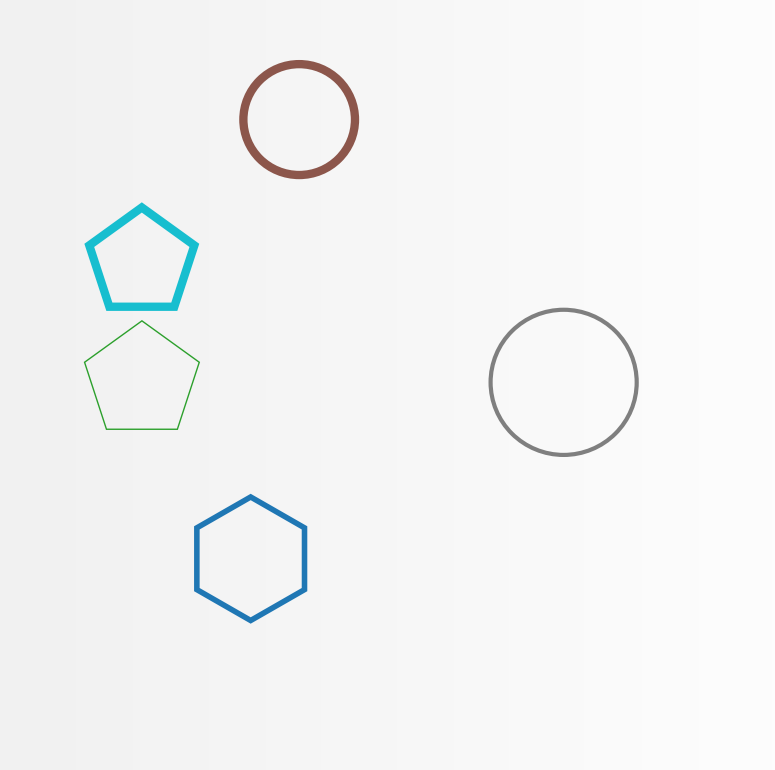[{"shape": "hexagon", "thickness": 2, "radius": 0.4, "center": [0.323, 0.274]}, {"shape": "pentagon", "thickness": 0.5, "radius": 0.39, "center": [0.183, 0.505]}, {"shape": "circle", "thickness": 3, "radius": 0.36, "center": [0.386, 0.845]}, {"shape": "circle", "thickness": 1.5, "radius": 0.47, "center": [0.727, 0.503]}, {"shape": "pentagon", "thickness": 3, "radius": 0.36, "center": [0.183, 0.659]}]